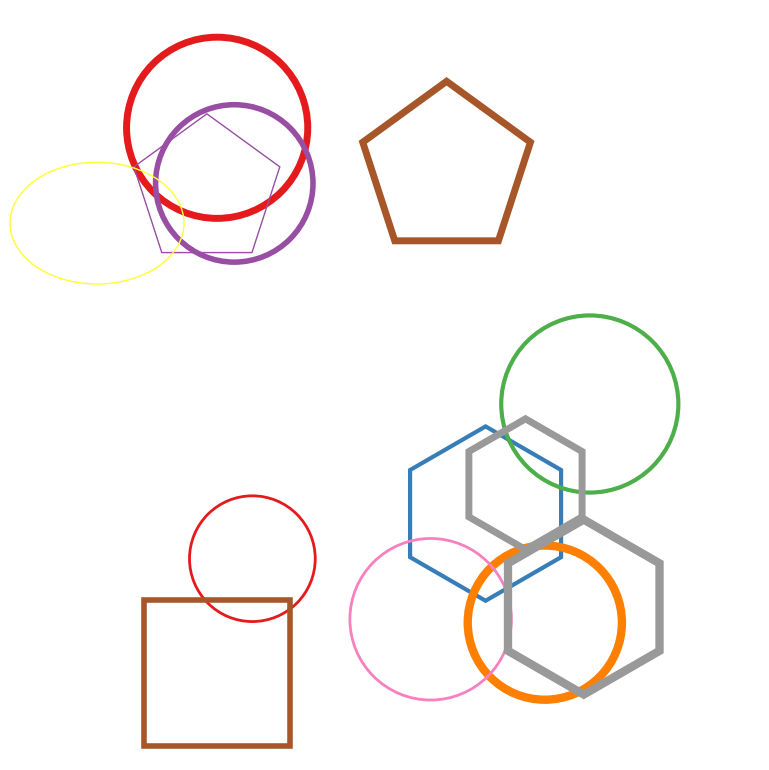[{"shape": "circle", "thickness": 2.5, "radius": 0.59, "center": [0.282, 0.834]}, {"shape": "circle", "thickness": 1, "radius": 0.41, "center": [0.328, 0.274]}, {"shape": "hexagon", "thickness": 1.5, "radius": 0.57, "center": [0.631, 0.333]}, {"shape": "circle", "thickness": 1.5, "radius": 0.58, "center": [0.766, 0.475]}, {"shape": "pentagon", "thickness": 0.5, "radius": 0.5, "center": [0.269, 0.753]}, {"shape": "circle", "thickness": 2, "radius": 0.51, "center": [0.304, 0.762]}, {"shape": "circle", "thickness": 3, "radius": 0.5, "center": [0.708, 0.191]}, {"shape": "oval", "thickness": 0.5, "radius": 0.56, "center": [0.126, 0.71]}, {"shape": "square", "thickness": 2, "radius": 0.47, "center": [0.282, 0.126]}, {"shape": "pentagon", "thickness": 2.5, "radius": 0.57, "center": [0.58, 0.78]}, {"shape": "circle", "thickness": 1, "radius": 0.52, "center": [0.559, 0.196]}, {"shape": "hexagon", "thickness": 2.5, "radius": 0.42, "center": [0.682, 0.371]}, {"shape": "hexagon", "thickness": 3, "radius": 0.57, "center": [0.758, 0.212]}]